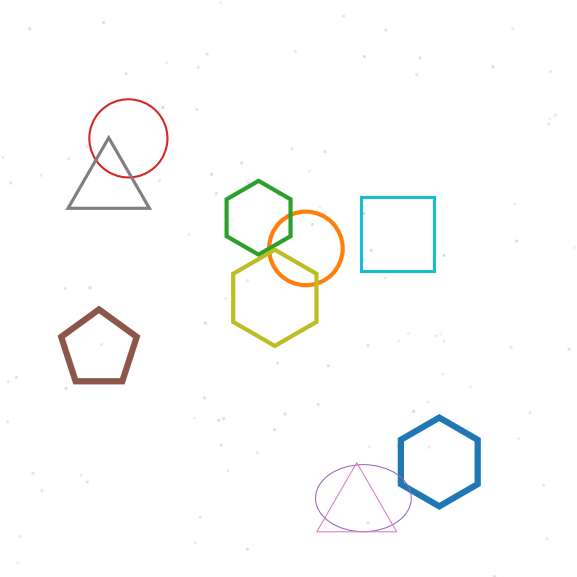[{"shape": "hexagon", "thickness": 3, "radius": 0.38, "center": [0.761, 0.199]}, {"shape": "circle", "thickness": 2, "radius": 0.32, "center": [0.53, 0.569]}, {"shape": "hexagon", "thickness": 2, "radius": 0.32, "center": [0.448, 0.622]}, {"shape": "circle", "thickness": 1, "radius": 0.34, "center": [0.222, 0.76]}, {"shape": "oval", "thickness": 0.5, "radius": 0.41, "center": [0.629, 0.137]}, {"shape": "pentagon", "thickness": 3, "radius": 0.34, "center": [0.171, 0.395]}, {"shape": "triangle", "thickness": 0.5, "radius": 0.4, "center": [0.618, 0.118]}, {"shape": "triangle", "thickness": 1.5, "radius": 0.41, "center": [0.188, 0.679]}, {"shape": "hexagon", "thickness": 2, "radius": 0.42, "center": [0.476, 0.483]}, {"shape": "square", "thickness": 1.5, "radius": 0.32, "center": [0.688, 0.594]}]